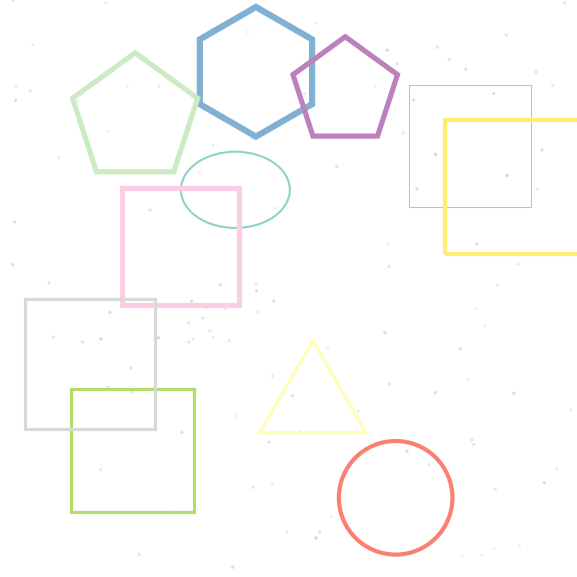[{"shape": "oval", "thickness": 1, "radius": 0.47, "center": [0.408, 0.67]}, {"shape": "triangle", "thickness": 1.5, "radius": 0.53, "center": [0.542, 0.303]}, {"shape": "square", "thickness": 0.5, "radius": 0.53, "center": [0.814, 0.747]}, {"shape": "circle", "thickness": 2, "radius": 0.49, "center": [0.685, 0.137]}, {"shape": "hexagon", "thickness": 3, "radius": 0.56, "center": [0.443, 0.875]}, {"shape": "square", "thickness": 1.5, "radius": 0.53, "center": [0.23, 0.219]}, {"shape": "square", "thickness": 2.5, "radius": 0.51, "center": [0.312, 0.572]}, {"shape": "square", "thickness": 1.5, "radius": 0.56, "center": [0.155, 0.369]}, {"shape": "pentagon", "thickness": 2.5, "radius": 0.48, "center": [0.598, 0.84]}, {"shape": "pentagon", "thickness": 2.5, "radius": 0.57, "center": [0.234, 0.794]}, {"shape": "square", "thickness": 2, "radius": 0.58, "center": [0.887, 0.675]}]